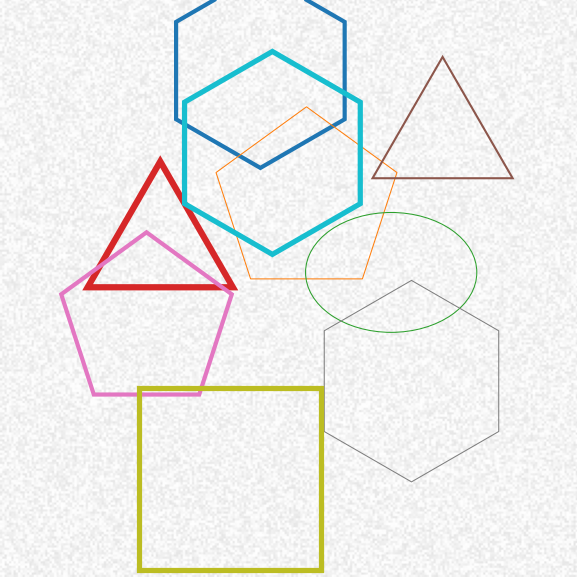[{"shape": "hexagon", "thickness": 2, "radius": 0.84, "center": [0.451, 0.877]}, {"shape": "pentagon", "thickness": 0.5, "radius": 0.82, "center": [0.531, 0.649]}, {"shape": "oval", "thickness": 0.5, "radius": 0.74, "center": [0.677, 0.527]}, {"shape": "triangle", "thickness": 3, "radius": 0.73, "center": [0.278, 0.574]}, {"shape": "triangle", "thickness": 1, "radius": 0.7, "center": [0.766, 0.761]}, {"shape": "pentagon", "thickness": 2, "radius": 0.78, "center": [0.254, 0.442]}, {"shape": "hexagon", "thickness": 0.5, "radius": 0.87, "center": [0.713, 0.339]}, {"shape": "square", "thickness": 2.5, "radius": 0.79, "center": [0.398, 0.17]}, {"shape": "hexagon", "thickness": 2.5, "radius": 0.88, "center": [0.472, 0.734]}]